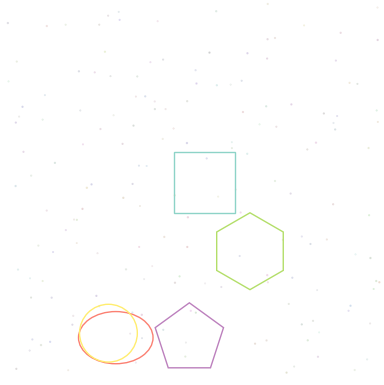[{"shape": "square", "thickness": 1, "radius": 0.4, "center": [0.53, 0.527]}, {"shape": "oval", "thickness": 1, "radius": 0.48, "center": [0.301, 0.123]}, {"shape": "hexagon", "thickness": 1, "radius": 0.5, "center": [0.649, 0.348]}, {"shape": "pentagon", "thickness": 1, "radius": 0.47, "center": [0.492, 0.12]}, {"shape": "circle", "thickness": 1, "radius": 0.38, "center": [0.282, 0.135]}]